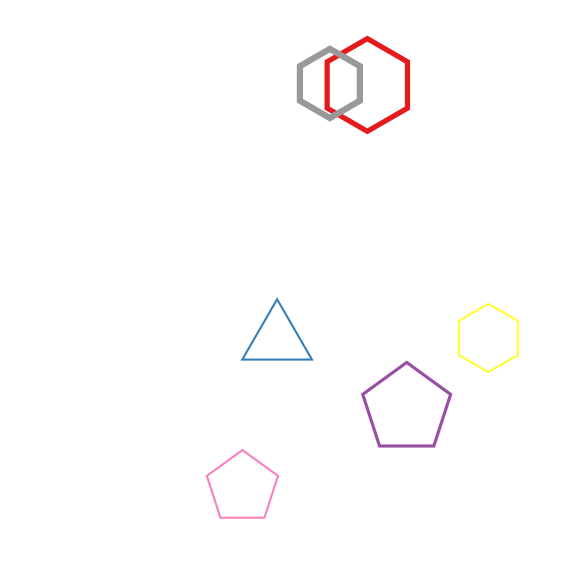[{"shape": "hexagon", "thickness": 2.5, "radius": 0.4, "center": [0.636, 0.852]}, {"shape": "triangle", "thickness": 1, "radius": 0.35, "center": [0.48, 0.411]}, {"shape": "pentagon", "thickness": 1.5, "radius": 0.4, "center": [0.704, 0.292]}, {"shape": "hexagon", "thickness": 1, "radius": 0.3, "center": [0.846, 0.414]}, {"shape": "pentagon", "thickness": 1, "radius": 0.32, "center": [0.42, 0.155]}, {"shape": "hexagon", "thickness": 3, "radius": 0.3, "center": [0.571, 0.855]}]